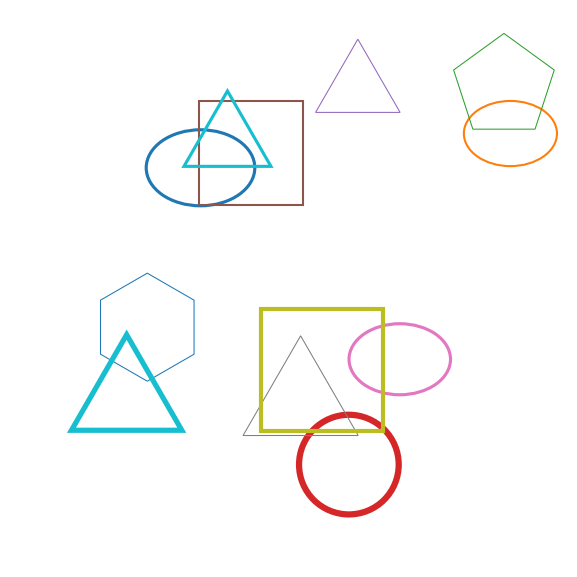[{"shape": "oval", "thickness": 1.5, "radius": 0.47, "center": [0.347, 0.709]}, {"shape": "hexagon", "thickness": 0.5, "radius": 0.47, "center": [0.255, 0.433]}, {"shape": "oval", "thickness": 1, "radius": 0.4, "center": [0.884, 0.768]}, {"shape": "pentagon", "thickness": 0.5, "radius": 0.46, "center": [0.873, 0.85]}, {"shape": "circle", "thickness": 3, "radius": 0.43, "center": [0.604, 0.195]}, {"shape": "triangle", "thickness": 0.5, "radius": 0.42, "center": [0.62, 0.847]}, {"shape": "square", "thickness": 1, "radius": 0.45, "center": [0.435, 0.733]}, {"shape": "oval", "thickness": 1.5, "radius": 0.44, "center": [0.692, 0.377]}, {"shape": "triangle", "thickness": 0.5, "radius": 0.58, "center": [0.521, 0.303]}, {"shape": "square", "thickness": 2, "radius": 0.53, "center": [0.558, 0.358]}, {"shape": "triangle", "thickness": 1.5, "radius": 0.43, "center": [0.394, 0.755]}, {"shape": "triangle", "thickness": 2.5, "radius": 0.55, "center": [0.219, 0.309]}]